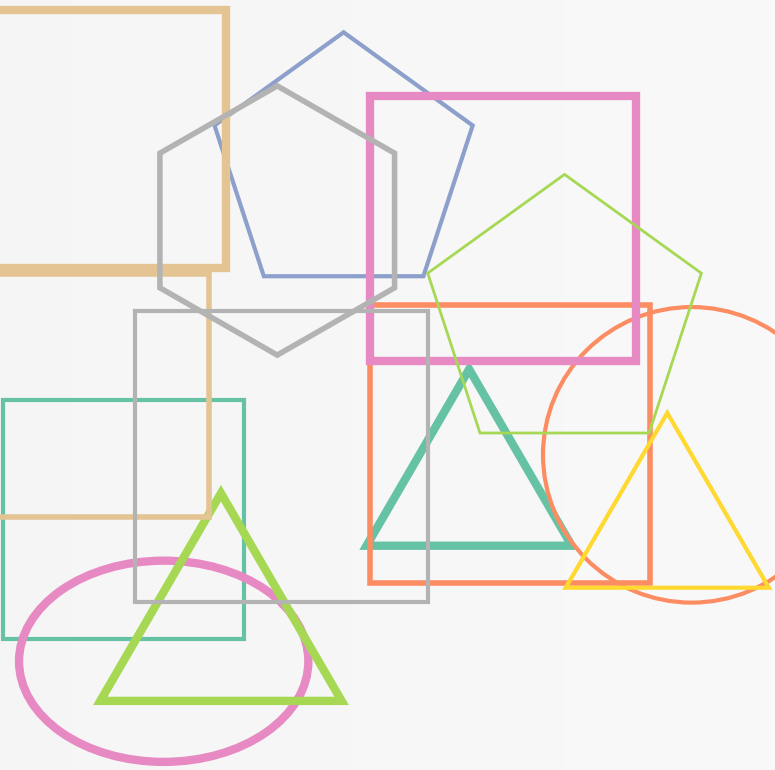[{"shape": "triangle", "thickness": 3, "radius": 0.76, "center": [0.605, 0.368]}, {"shape": "square", "thickness": 1.5, "radius": 0.78, "center": [0.159, 0.325]}, {"shape": "circle", "thickness": 1.5, "radius": 0.96, "center": [0.893, 0.409]}, {"shape": "square", "thickness": 2, "radius": 0.9, "center": [0.658, 0.424]}, {"shape": "pentagon", "thickness": 1.5, "radius": 0.88, "center": [0.443, 0.783]}, {"shape": "square", "thickness": 3, "radius": 0.86, "center": [0.649, 0.703]}, {"shape": "oval", "thickness": 3, "radius": 0.93, "center": [0.211, 0.141]}, {"shape": "pentagon", "thickness": 1, "radius": 0.93, "center": [0.728, 0.588]}, {"shape": "triangle", "thickness": 3, "radius": 0.9, "center": [0.285, 0.18]}, {"shape": "triangle", "thickness": 1.5, "radius": 0.76, "center": [0.861, 0.312]}, {"shape": "square", "thickness": 2, "radius": 0.79, "center": [0.112, 0.486]}, {"shape": "square", "thickness": 3, "radius": 0.84, "center": [0.124, 0.82]}, {"shape": "hexagon", "thickness": 2, "radius": 0.87, "center": [0.358, 0.714]}, {"shape": "square", "thickness": 1.5, "radius": 0.94, "center": [0.363, 0.407]}]